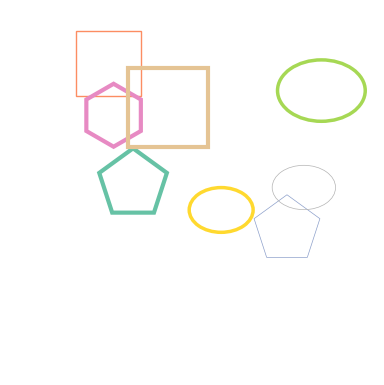[{"shape": "pentagon", "thickness": 3, "radius": 0.46, "center": [0.346, 0.522]}, {"shape": "square", "thickness": 1, "radius": 0.42, "center": [0.281, 0.836]}, {"shape": "pentagon", "thickness": 0.5, "radius": 0.45, "center": [0.745, 0.404]}, {"shape": "hexagon", "thickness": 3, "radius": 0.41, "center": [0.295, 0.701]}, {"shape": "oval", "thickness": 2.5, "radius": 0.57, "center": [0.835, 0.765]}, {"shape": "oval", "thickness": 2.5, "radius": 0.41, "center": [0.574, 0.455]}, {"shape": "square", "thickness": 3, "radius": 0.51, "center": [0.436, 0.72]}, {"shape": "oval", "thickness": 0.5, "radius": 0.41, "center": [0.789, 0.513]}]